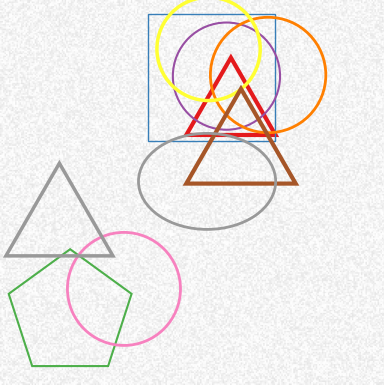[{"shape": "triangle", "thickness": 3, "radius": 0.67, "center": [0.6, 0.716]}, {"shape": "square", "thickness": 1, "radius": 0.82, "center": [0.55, 0.8]}, {"shape": "pentagon", "thickness": 1.5, "radius": 0.84, "center": [0.182, 0.185]}, {"shape": "circle", "thickness": 1.5, "radius": 0.7, "center": [0.588, 0.802]}, {"shape": "circle", "thickness": 2, "radius": 0.75, "center": [0.696, 0.805]}, {"shape": "circle", "thickness": 2.5, "radius": 0.67, "center": [0.542, 0.873]}, {"shape": "triangle", "thickness": 3, "radius": 0.82, "center": [0.626, 0.605]}, {"shape": "circle", "thickness": 2, "radius": 0.73, "center": [0.322, 0.25]}, {"shape": "triangle", "thickness": 2.5, "radius": 0.8, "center": [0.154, 0.416]}, {"shape": "oval", "thickness": 2, "radius": 0.89, "center": [0.538, 0.529]}]